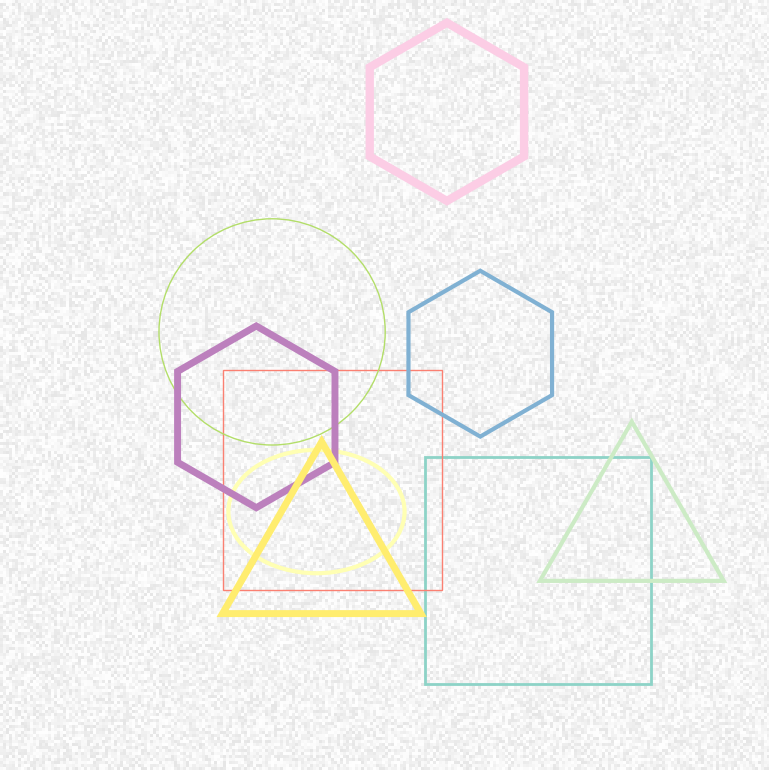[{"shape": "square", "thickness": 1, "radius": 0.73, "center": [0.699, 0.259]}, {"shape": "oval", "thickness": 1.5, "radius": 0.57, "center": [0.411, 0.336]}, {"shape": "square", "thickness": 0.5, "radius": 0.71, "center": [0.432, 0.376]}, {"shape": "hexagon", "thickness": 1.5, "radius": 0.54, "center": [0.624, 0.541]}, {"shape": "circle", "thickness": 0.5, "radius": 0.73, "center": [0.353, 0.569]}, {"shape": "hexagon", "thickness": 3, "radius": 0.58, "center": [0.58, 0.855]}, {"shape": "hexagon", "thickness": 2.5, "radius": 0.59, "center": [0.333, 0.459]}, {"shape": "triangle", "thickness": 1.5, "radius": 0.69, "center": [0.821, 0.315]}, {"shape": "triangle", "thickness": 2.5, "radius": 0.74, "center": [0.418, 0.278]}]